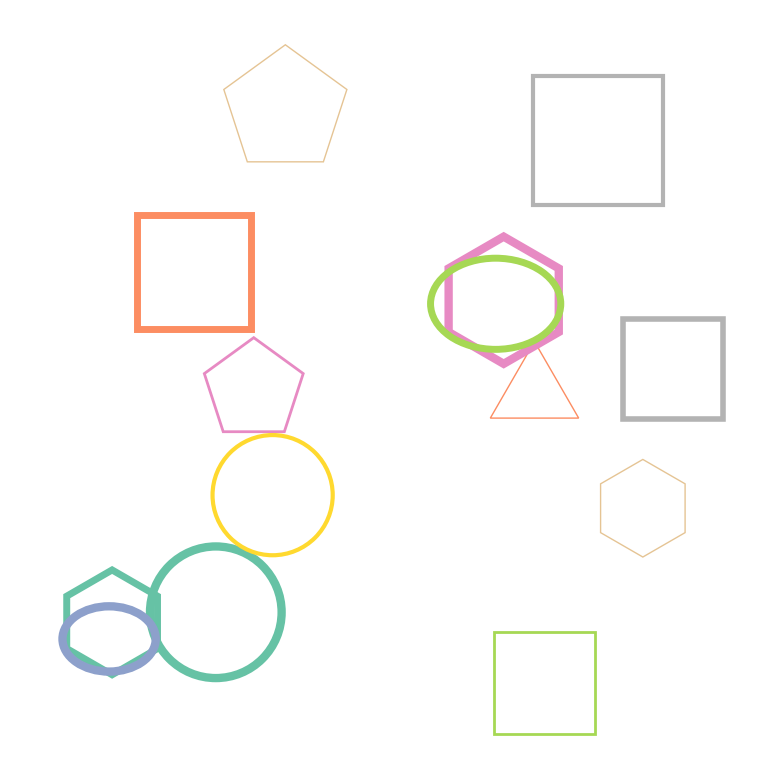[{"shape": "circle", "thickness": 3, "radius": 0.43, "center": [0.28, 0.205]}, {"shape": "hexagon", "thickness": 2.5, "radius": 0.34, "center": [0.146, 0.192]}, {"shape": "triangle", "thickness": 0.5, "radius": 0.33, "center": [0.694, 0.49]}, {"shape": "square", "thickness": 2.5, "radius": 0.37, "center": [0.252, 0.647]}, {"shape": "oval", "thickness": 3, "radius": 0.3, "center": [0.142, 0.17]}, {"shape": "pentagon", "thickness": 1, "radius": 0.34, "center": [0.33, 0.494]}, {"shape": "hexagon", "thickness": 3, "radius": 0.41, "center": [0.654, 0.61]}, {"shape": "square", "thickness": 1, "radius": 0.33, "center": [0.707, 0.113]}, {"shape": "oval", "thickness": 2.5, "radius": 0.42, "center": [0.644, 0.605]}, {"shape": "circle", "thickness": 1.5, "radius": 0.39, "center": [0.354, 0.357]}, {"shape": "pentagon", "thickness": 0.5, "radius": 0.42, "center": [0.371, 0.858]}, {"shape": "hexagon", "thickness": 0.5, "radius": 0.32, "center": [0.835, 0.34]}, {"shape": "square", "thickness": 2, "radius": 0.33, "center": [0.874, 0.521]}, {"shape": "square", "thickness": 1.5, "radius": 0.42, "center": [0.776, 0.818]}]